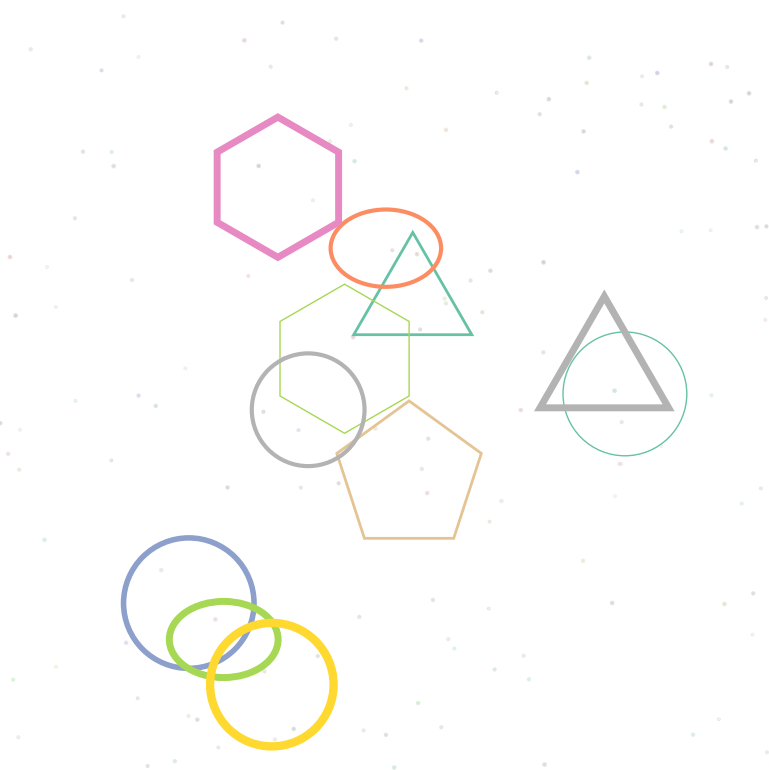[{"shape": "triangle", "thickness": 1, "radius": 0.44, "center": [0.536, 0.61]}, {"shape": "circle", "thickness": 0.5, "radius": 0.4, "center": [0.812, 0.488]}, {"shape": "oval", "thickness": 1.5, "radius": 0.36, "center": [0.501, 0.678]}, {"shape": "circle", "thickness": 2, "radius": 0.42, "center": [0.245, 0.217]}, {"shape": "hexagon", "thickness": 2.5, "radius": 0.46, "center": [0.361, 0.757]}, {"shape": "oval", "thickness": 2.5, "radius": 0.35, "center": [0.291, 0.169]}, {"shape": "hexagon", "thickness": 0.5, "radius": 0.48, "center": [0.447, 0.534]}, {"shape": "circle", "thickness": 3, "radius": 0.4, "center": [0.353, 0.111]}, {"shape": "pentagon", "thickness": 1, "radius": 0.49, "center": [0.531, 0.381]}, {"shape": "triangle", "thickness": 2.5, "radius": 0.48, "center": [0.785, 0.519]}, {"shape": "circle", "thickness": 1.5, "radius": 0.37, "center": [0.4, 0.468]}]